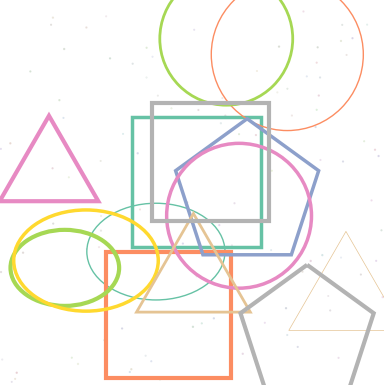[{"shape": "oval", "thickness": 1, "radius": 0.9, "center": [0.405, 0.346]}, {"shape": "square", "thickness": 2.5, "radius": 0.84, "center": [0.511, 0.527]}, {"shape": "square", "thickness": 3, "radius": 0.82, "center": [0.438, 0.182]}, {"shape": "circle", "thickness": 1, "radius": 0.99, "center": [0.746, 0.858]}, {"shape": "pentagon", "thickness": 2.5, "radius": 0.98, "center": [0.642, 0.496]}, {"shape": "circle", "thickness": 2.5, "radius": 0.94, "center": [0.621, 0.44]}, {"shape": "triangle", "thickness": 3, "radius": 0.74, "center": [0.127, 0.551]}, {"shape": "circle", "thickness": 2, "radius": 0.86, "center": [0.588, 0.899]}, {"shape": "oval", "thickness": 3, "radius": 0.71, "center": [0.168, 0.304]}, {"shape": "oval", "thickness": 2.5, "radius": 0.94, "center": [0.223, 0.323]}, {"shape": "triangle", "thickness": 2, "radius": 0.85, "center": [0.502, 0.275]}, {"shape": "triangle", "thickness": 0.5, "radius": 0.86, "center": [0.899, 0.227]}, {"shape": "pentagon", "thickness": 3, "radius": 0.91, "center": [0.798, 0.13]}, {"shape": "square", "thickness": 3, "radius": 0.76, "center": [0.547, 0.579]}]